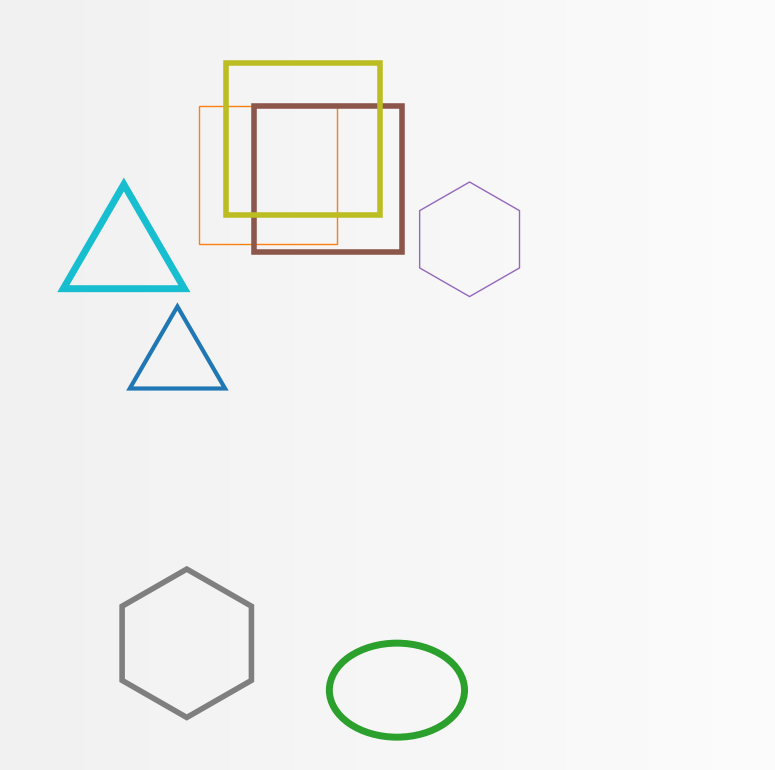[{"shape": "triangle", "thickness": 1.5, "radius": 0.35, "center": [0.229, 0.531]}, {"shape": "square", "thickness": 0.5, "radius": 0.45, "center": [0.346, 0.773]}, {"shape": "oval", "thickness": 2.5, "radius": 0.44, "center": [0.512, 0.104]}, {"shape": "hexagon", "thickness": 0.5, "radius": 0.37, "center": [0.606, 0.689]}, {"shape": "square", "thickness": 2, "radius": 0.47, "center": [0.423, 0.767]}, {"shape": "hexagon", "thickness": 2, "radius": 0.48, "center": [0.241, 0.165]}, {"shape": "square", "thickness": 2, "radius": 0.5, "center": [0.391, 0.819]}, {"shape": "triangle", "thickness": 2.5, "radius": 0.45, "center": [0.16, 0.67]}]